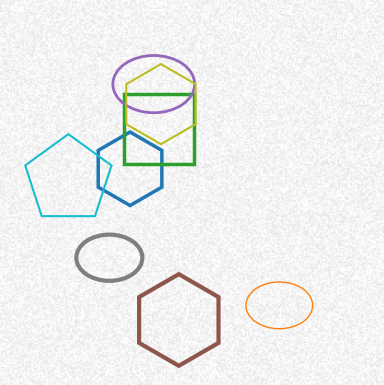[{"shape": "hexagon", "thickness": 2.5, "radius": 0.48, "center": [0.338, 0.562]}, {"shape": "oval", "thickness": 1, "radius": 0.43, "center": [0.725, 0.207]}, {"shape": "square", "thickness": 2.5, "radius": 0.45, "center": [0.413, 0.665]}, {"shape": "oval", "thickness": 2, "radius": 0.53, "center": [0.399, 0.782]}, {"shape": "hexagon", "thickness": 3, "radius": 0.6, "center": [0.464, 0.169]}, {"shape": "oval", "thickness": 3, "radius": 0.43, "center": [0.284, 0.331]}, {"shape": "hexagon", "thickness": 1.5, "radius": 0.52, "center": [0.418, 0.73]}, {"shape": "pentagon", "thickness": 1.5, "radius": 0.59, "center": [0.178, 0.534]}]